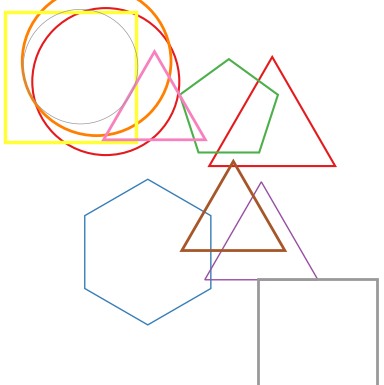[{"shape": "circle", "thickness": 1.5, "radius": 0.95, "center": [0.275, 0.788]}, {"shape": "triangle", "thickness": 1.5, "radius": 0.94, "center": [0.707, 0.663]}, {"shape": "hexagon", "thickness": 1, "radius": 0.95, "center": [0.384, 0.345]}, {"shape": "pentagon", "thickness": 1.5, "radius": 0.67, "center": [0.594, 0.712]}, {"shape": "triangle", "thickness": 1, "radius": 0.85, "center": [0.679, 0.358]}, {"shape": "circle", "thickness": 2, "radius": 0.97, "center": [0.251, 0.841]}, {"shape": "square", "thickness": 2.5, "radius": 0.85, "center": [0.183, 0.801]}, {"shape": "triangle", "thickness": 2, "radius": 0.77, "center": [0.606, 0.427]}, {"shape": "triangle", "thickness": 2, "radius": 0.76, "center": [0.401, 0.713]}, {"shape": "circle", "thickness": 0.5, "radius": 0.74, "center": [0.209, 0.827]}, {"shape": "square", "thickness": 2, "radius": 0.77, "center": [0.824, 0.121]}]